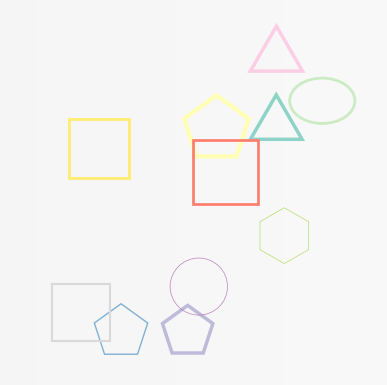[{"shape": "triangle", "thickness": 2.5, "radius": 0.38, "center": [0.713, 0.677]}, {"shape": "pentagon", "thickness": 3, "radius": 0.44, "center": [0.559, 0.665]}, {"shape": "pentagon", "thickness": 2.5, "radius": 0.34, "center": [0.484, 0.138]}, {"shape": "square", "thickness": 2, "radius": 0.42, "center": [0.582, 0.554]}, {"shape": "pentagon", "thickness": 1, "radius": 0.36, "center": [0.312, 0.139]}, {"shape": "hexagon", "thickness": 0.5, "radius": 0.36, "center": [0.734, 0.388]}, {"shape": "triangle", "thickness": 2.5, "radius": 0.39, "center": [0.713, 0.854]}, {"shape": "square", "thickness": 1.5, "radius": 0.37, "center": [0.209, 0.189]}, {"shape": "circle", "thickness": 0.5, "radius": 0.37, "center": [0.513, 0.256]}, {"shape": "oval", "thickness": 2, "radius": 0.42, "center": [0.832, 0.738]}, {"shape": "square", "thickness": 2, "radius": 0.39, "center": [0.256, 0.614]}]